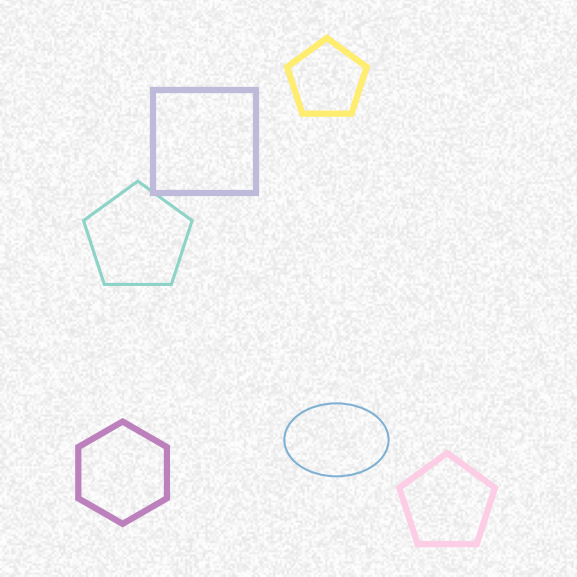[{"shape": "pentagon", "thickness": 1.5, "radius": 0.49, "center": [0.239, 0.587]}, {"shape": "square", "thickness": 3, "radius": 0.44, "center": [0.353, 0.754]}, {"shape": "oval", "thickness": 1, "radius": 0.45, "center": [0.583, 0.237]}, {"shape": "pentagon", "thickness": 3, "radius": 0.44, "center": [0.774, 0.128]}, {"shape": "hexagon", "thickness": 3, "radius": 0.44, "center": [0.212, 0.181]}, {"shape": "pentagon", "thickness": 3, "radius": 0.36, "center": [0.566, 0.861]}]